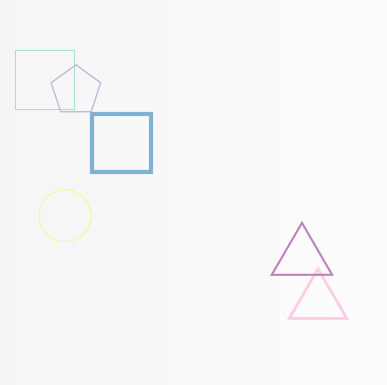[{"shape": "square", "thickness": 0.5, "radius": 0.38, "center": [0.116, 0.793]}, {"shape": "pentagon", "thickness": 1, "radius": 0.34, "center": [0.196, 0.764]}, {"shape": "square", "thickness": 3, "radius": 0.38, "center": [0.314, 0.63]}, {"shape": "triangle", "thickness": 2, "radius": 0.43, "center": [0.821, 0.216]}, {"shape": "triangle", "thickness": 1.5, "radius": 0.45, "center": [0.779, 0.331]}, {"shape": "circle", "thickness": 0.5, "radius": 0.34, "center": [0.168, 0.439]}]